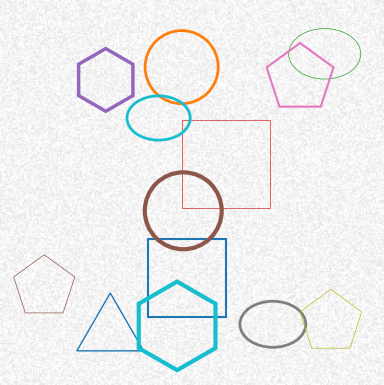[{"shape": "square", "thickness": 1.5, "radius": 0.51, "center": [0.486, 0.278]}, {"shape": "triangle", "thickness": 1, "radius": 0.5, "center": [0.286, 0.139]}, {"shape": "circle", "thickness": 2, "radius": 0.47, "center": [0.472, 0.826]}, {"shape": "oval", "thickness": 0.5, "radius": 0.47, "center": [0.843, 0.86]}, {"shape": "square", "thickness": 0.5, "radius": 0.57, "center": [0.587, 0.574]}, {"shape": "hexagon", "thickness": 2.5, "radius": 0.41, "center": [0.275, 0.792]}, {"shape": "pentagon", "thickness": 0.5, "radius": 0.42, "center": [0.115, 0.255]}, {"shape": "circle", "thickness": 3, "radius": 0.5, "center": [0.476, 0.452]}, {"shape": "pentagon", "thickness": 1.5, "radius": 0.46, "center": [0.779, 0.797]}, {"shape": "oval", "thickness": 2, "radius": 0.43, "center": [0.709, 0.158]}, {"shape": "pentagon", "thickness": 0.5, "radius": 0.42, "center": [0.859, 0.164]}, {"shape": "hexagon", "thickness": 3, "radius": 0.58, "center": [0.46, 0.154]}, {"shape": "oval", "thickness": 2, "radius": 0.41, "center": [0.412, 0.693]}]